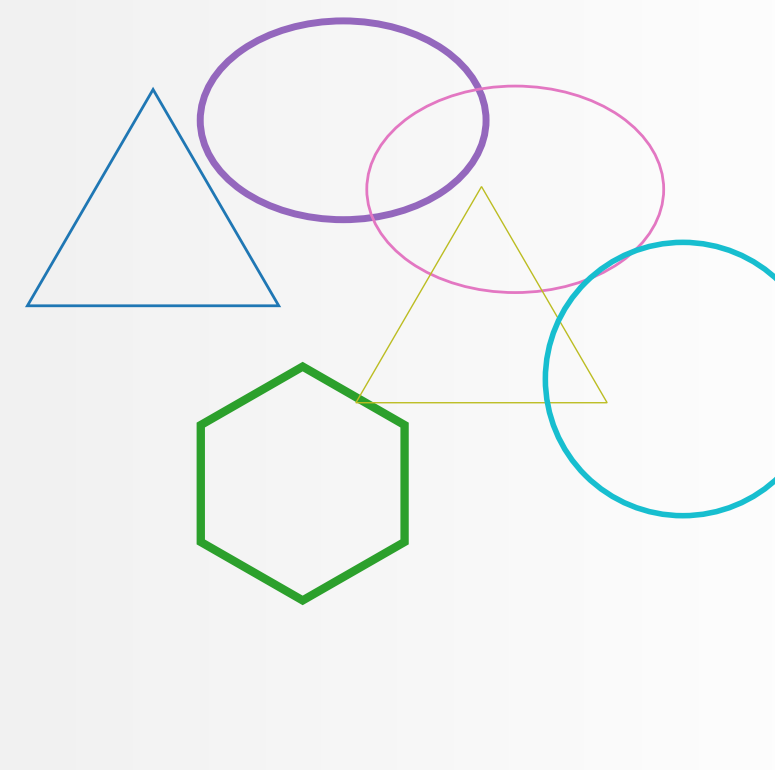[{"shape": "triangle", "thickness": 1, "radius": 0.94, "center": [0.198, 0.697]}, {"shape": "hexagon", "thickness": 3, "radius": 0.76, "center": [0.391, 0.372]}, {"shape": "oval", "thickness": 2.5, "radius": 0.92, "center": [0.443, 0.844]}, {"shape": "oval", "thickness": 1, "radius": 0.96, "center": [0.665, 0.754]}, {"shape": "triangle", "thickness": 0.5, "radius": 0.94, "center": [0.621, 0.571]}, {"shape": "circle", "thickness": 2, "radius": 0.89, "center": [0.881, 0.508]}]